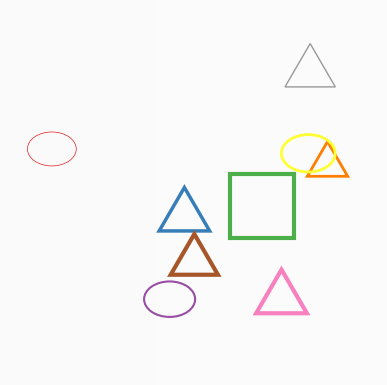[{"shape": "oval", "thickness": 0.5, "radius": 0.31, "center": [0.134, 0.613]}, {"shape": "triangle", "thickness": 2.5, "radius": 0.38, "center": [0.476, 0.438]}, {"shape": "square", "thickness": 3, "radius": 0.42, "center": [0.676, 0.465]}, {"shape": "oval", "thickness": 1.5, "radius": 0.33, "center": [0.438, 0.223]}, {"shape": "triangle", "thickness": 2, "radius": 0.3, "center": [0.845, 0.572]}, {"shape": "oval", "thickness": 2, "radius": 0.35, "center": [0.796, 0.602]}, {"shape": "triangle", "thickness": 3, "radius": 0.35, "center": [0.501, 0.322]}, {"shape": "triangle", "thickness": 3, "radius": 0.38, "center": [0.726, 0.224]}, {"shape": "triangle", "thickness": 1, "radius": 0.37, "center": [0.8, 0.812]}]